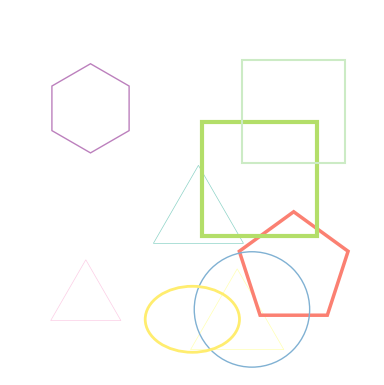[{"shape": "triangle", "thickness": 0.5, "radius": 0.68, "center": [0.515, 0.435]}, {"shape": "triangle", "thickness": 0.5, "radius": 0.7, "center": [0.616, 0.162]}, {"shape": "pentagon", "thickness": 2.5, "radius": 0.74, "center": [0.763, 0.301]}, {"shape": "circle", "thickness": 1, "radius": 0.75, "center": [0.654, 0.196]}, {"shape": "square", "thickness": 3, "radius": 0.74, "center": [0.673, 0.535]}, {"shape": "triangle", "thickness": 0.5, "radius": 0.53, "center": [0.223, 0.22]}, {"shape": "hexagon", "thickness": 1, "radius": 0.58, "center": [0.235, 0.719]}, {"shape": "square", "thickness": 1.5, "radius": 0.67, "center": [0.762, 0.712]}, {"shape": "oval", "thickness": 2, "radius": 0.61, "center": [0.5, 0.171]}]